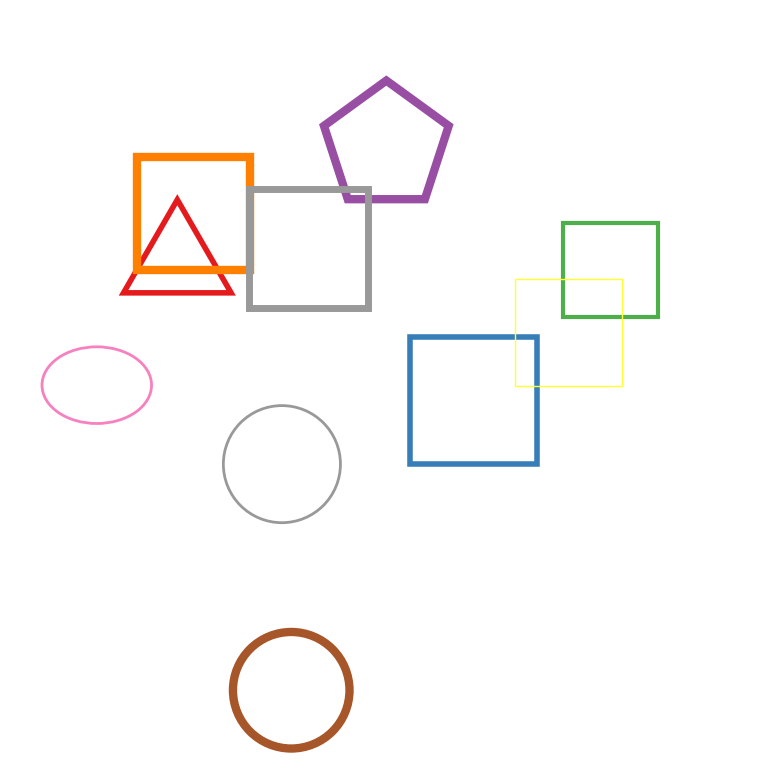[{"shape": "triangle", "thickness": 2, "radius": 0.4, "center": [0.23, 0.66]}, {"shape": "square", "thickness": 2, "radius": 0.41, "center": [0.614, 0.48]}, {"shape": "square", "thickness": 1.5, "radius": 0.31, "center": [0.793, 0.649]}, {"shape": "pentagon", "thickness": 3, "radius": 0.43, "center": [0.502, 0.81]}, {"shape": "square", "thickness": 3, "radius": 0.36, "center": [0.251, 0.723]}, {"shape": "square", "thickness": 0.5, "radius": 0.35, "center": [0.738, 0.568]}, {"shape": "circle", "thickness": 3, "radius": 0.38, "center": [0.378, 0.104]}, {"shape": "oval", "thickness": 1, "radius": 0.36, "center": [0.126, 0.5]}, {"shape": "square", "thickness": 2.5, "radius": 0.39, "center": [0.4, 0.677]}, {"shape": "circle", "thickness": 1, "radius": 0.38, "center": [0.366, 0.397]}]